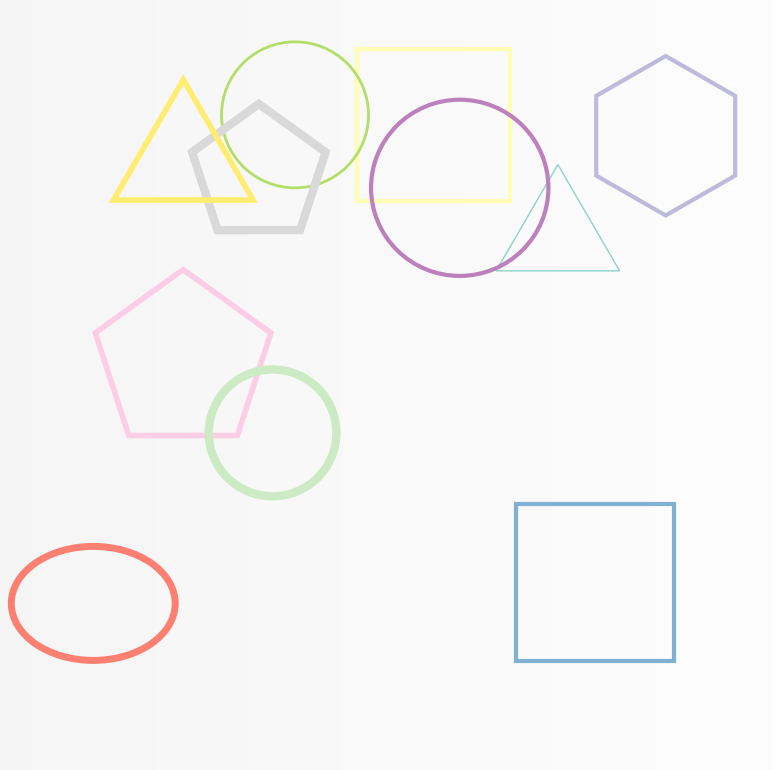[{"shape": "triangle", "thickness": 0.5, "radius": 0.46, "center": [0.72, 0.694]}, {"shape": "square", "thickness": 1.5, "radius": 0.49, "center": [0.56, 0.838]}, {"shape": "hexagon", "thickness": 1.5, "radius": 0.52, "center": [0.859, 0.824]}, {"shape": "oval", "thickness": 2.5, "radius": 0.53, "center": [0.12, 0.216]}, {"shape": "square", "thickness": 1.5, "radius": 0.51, "center": [0.768, 0.244]}, {"shape": "circle", "thickness": 1, "radius": 0.47, "center": [0.381, 0.851]}, {"shape": "pentagon", "thickness": 2, "radius": 0.6, "center": [0.236, 0.531]}, {"shape": "pentagon", "thickness": 3, "radius": 0.45, "center": [0.334, 0.774]}, {"shape": "circle", "thickness": 1.5, "radius": 0.57, "center": [0.593, 0.756]}, {"shape": "circle", "thickness": 3, "radius": 0.41, "center": [0.352, 0.438]}, {"shape": "triangle", "thickness": 2, "radius": 0.52, "center": [0.237, 0.792]}]